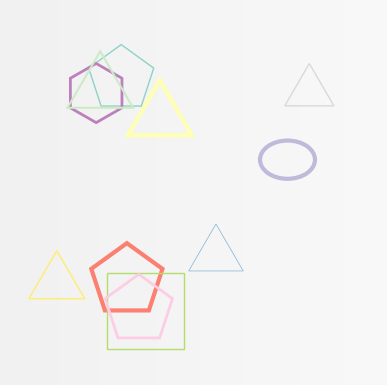[{"shape": "pentagon", "thickness": 1, "radius": 0.44, "center": [0.313, 0.796]}, {"shape": "triangle", "thickness": 3, "radius": 0.48, "center": [0.412, 0.696]}, {"shape": "oval", "thickness": 3, "radius": 0.35, "center": [0.742, 0.585]}, {"shape": "pentagon", "thickness": 3, "radius": 0.48, "center": [0.327, 0.272]}, {"shape": "triangle", "thickness": 0.5, "radius": 0.41, "center": [0.557, 0.337]}, {"shape": "square", "thickness": 1, "radius": 0.49, "center": [0.376, 0.193]}, {"shape": "pentagon", "thickness": 2, "radius": 0.46, "center": [0.358, 0.196]}, {"shape": "triangle", "thickness": 1, "radius": 0.37, "center": [0.798, 0.762]}, {"shape": "hexagon", "thickness": 2, "radius": 0.38, "center": [0.248, 0.758]}, {"shape": "triangle", "thickness": 1.5, "radius": 0.49, "center": [0.259, 0.769]}, {"shape": "triangle", "thickness": 1, "radius": 0.42, "center": [0.147, 0.266]}]